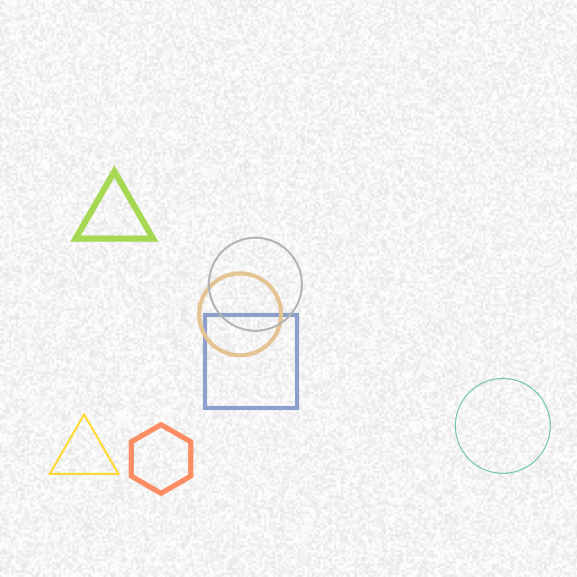[{"shape": "circle", "thickness": 0.5, "radius": 0.41, "center": [0.871, 0.262]}, {"shape": "hexagon", "thickness": 2.5, "radius": 0.3, "center": [0.279, 0.204]}, {"shape": "square", "thickness": 2, "radius": 0.4, "center": [0.434, 0.373]}, {"shape": "triangle", "thickness": 3, "radius": 0.39, "center": [0.198, 0.625]}, {"shape": "triangle", "thickness": 1, "radius": 0.34, "center": [0.146, 0.213]}, {"shape": "circle", "thickness": 2, "radius": 0.35, "center": [0.416, 0.455]}, {"shape": "circle", "thickness": 1, "radius": 0.4, "center": [0.442, 0.507]}]